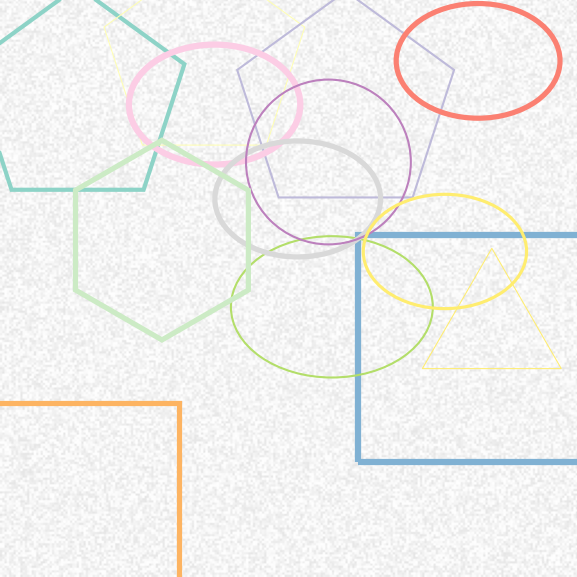[{"shape": "pentagon", "thickness": 2, "radius": 0.97, "center": [0.134, 0.828]}, {"shape": "pentagon", "thickness": 0.5, "radius": 0.91, "center": [0.354, 0.896]}, {"shape": "pentagon", "thickness": 1, "radius": 0.99, "center": [0.599, 0.817]}, {"shape": "oval", "thickness": 2.5, "radius": 0.71, "center": [0.828, 0.894]}, {"shape": "square", "thickness": 3, "radius": 0.98, "center": [0.815, 0.396]}, {"shape": "square", "thickness": 2.5, "radius": 0.84, "center": [0.142, 0.132]}, {"shape": "oval", "thickness": 1, "radius": 0.87, "center": [0.575, 0.468]}, {"shape": "oval", "thickness": 3, "radius": 0.74, "center": [0.372, 0.818]}, {"shape": "oval", "thickness": 2.5, "radius": 0.72, "center": [0.516, 0.655]}, {"shape": "circle", "thickness": 1, "radius": 0.71, "center": [0.569, 0.719]}, {"shape": "hexagon", "thickness": 2.5, "radius": 0.86, "center": [0.28, 0.583]}, {"shape": "triangle", "thickness": 0.5, "radius": 0.69, "center": [0.852, 0.43]}, {"shape": "oval", "thickness": 1.5, "radius": 0.71, "center": [0.77, 0.564]}]